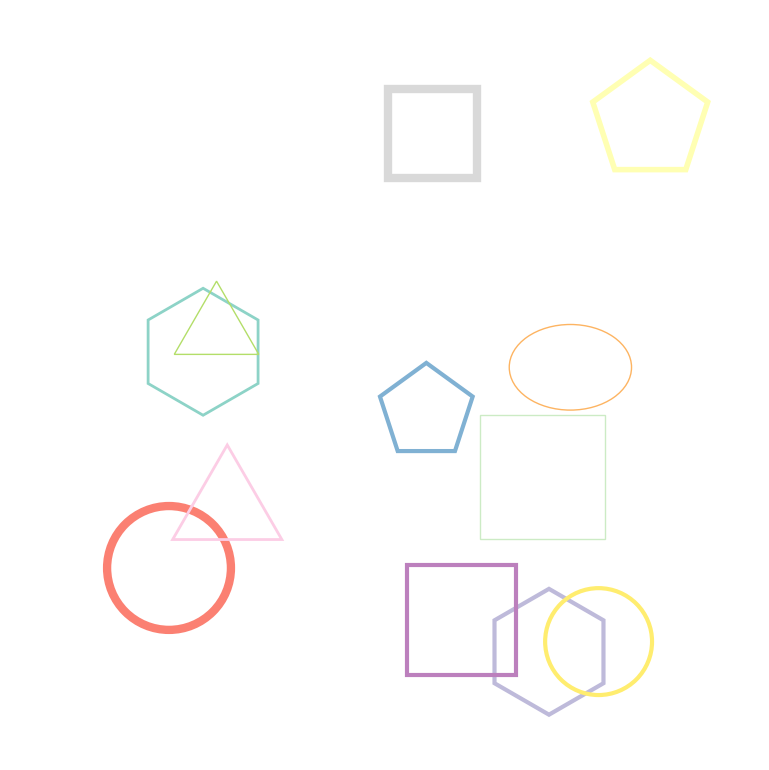[{"shape": "hexagon", "thickness": 1, "radius": 0.41, "center": [0.264, 0.543]}, {"shape": "pentagon", "thickness": 2, "radius": 0.39, "center": [0.844, 0.843]}, {"shape": "hexagon", "thickness": 1.5, "radius": 0.41, "center": [0.713, 0.154]}, {"shape": "circle", "thickness": 3, "radius": 0.4, "center": [0.22, 0.262]}, {"shape": "pentagon", "thickness": 1.5, "radius": 0.32, "center": [0.554, 0.465]}, {"shape": "oval", "thickness": 0.5, "radius": 0.4, "center": [0.741, 0.523]}, {"shape": "triangle", "thickness": 0.5, "radius": 0.32, "center": [0.281, 0.571]}, {"shape": "triangle", "thickness": 1, "radius": 0.41, "center": [0.295, 0.34]}, {"shape": "square", "thickness": 3, "radius": 0.29, "center": [0.562, 0.827]}, {"shape": "square", "thickness": 1.5, "radius": 0.36, "center": [0.599, 0.194]}, {"shape": "square", "thickness": 0.5, "radius": 0.4, "center": [0.705, 0.381]}, {"shape": "circle", "thickness": 1.5, "radius": 0.35, "center": [0.777, 0.167]}]